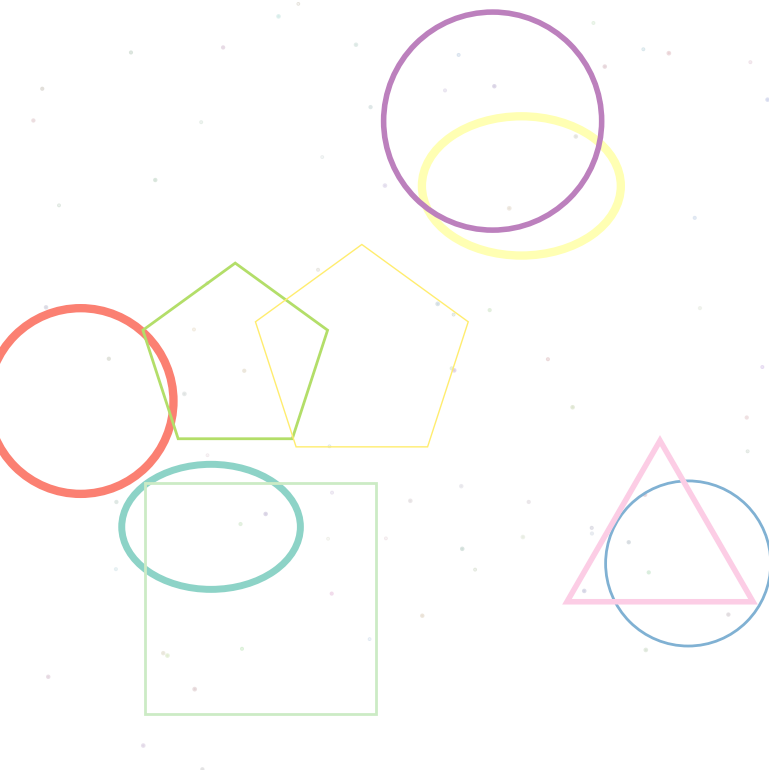[{"shape": "oval", "thickness": 2.5, "radius": 0.58, "center": [0.274, 0.316]}, {"shape": "oval", "thickness": 3, "radius": 0.65, "center": [0.677, 0.759]}, {"shape": "circle", "thickness": 3, "radius": 0.6, "center": [0.105, 0.479]}, {"shape": "circle", "thickness": 1, "radius": 0.54, "center": [0.894, 0.268]}, {"shape": "pentagon", "thickness": 1, "radius": 0.63, "center": [0.305, 0.532]}, {"shape": "triangle", "thickness": 2, "radius": 0.7, "center": [0.857, 0.288]}, {"shape": "circle", "thickness": 2, "radius": 0.71, "center": [0.64, 0.843]}, {"shape": "square", "thickness": 1, "radius": 0.75, "center": [0.338, 0.223]}, {"shape": "pentagon", "thickness": 0.5, "radius": 0.73, "center": [0.47, 0.537]}]